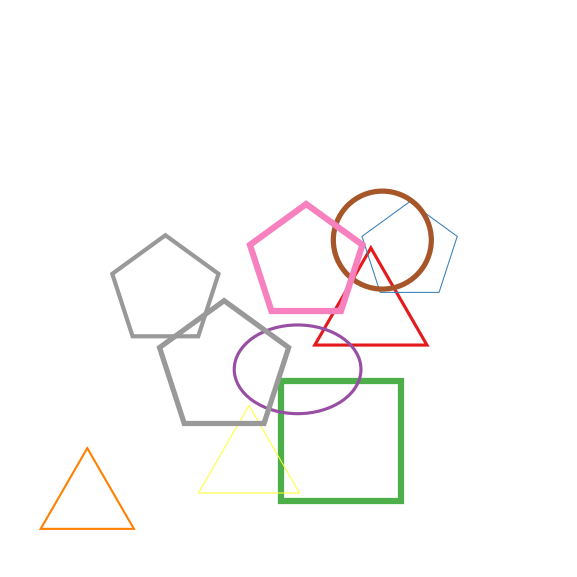[{"shape": "triangle", "thickness": 1.5, "radius": 0.56, "center": [0.642, 0.458]}, {"shape": "pentagon", "thickness": 0.5, "radius": 0.43, "center": [0.709, 0.563]}, {"shape": "square", "thickness": 3, "radius": 0.52, "center": [0.59, 0.235]}, {"shape": "oval", "thickness": 1.5, "radius": 0.55, "center": [0.515, 0.36]}, {"shape": "triangle", "thickness": 1, "radius": 0.47, "center": [0.151, 0.13]}, {"shape": "triangle", "thickness": 0.5, "radius": 0.51, "center": [0.431, 0.196]}, {"shape": "circle", "thickness": 2.5, "radius": 0.42, "center": [0.662, 0.583]}, {"shape": "pentagon", "thickness": 3, "radius": 0.51, "center": [0.53, 0.543]}, {"shape": "pentagon", "thickness": 2.5, "radius": 0.59, "center": [0.388, 0.361]}, {"shape": "pentagon", "thickness": 2, "radius": 0.48, "center": [0.286, 0.495]}]